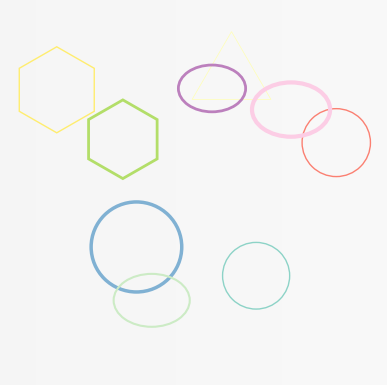[{"shape": "circle", "thickness": 1, "radius": 0.43, "center": [0.661, 0.284]}, {"shape": "triangle", "thickness": 0.5, "radius": 0.59, "center": [0.597, 0.8]}, {"shape": "circle", "thickness": 1, "radius": 0.44, "center": [0.868, 0.63]}, {"shape": "circle", "thickness": 2.5, "radius": 0.58, "center": [0.352, 0.359]}, {"shape": "hexagon", "thickness": 2, "radius": 0.51, "center": [0.317, 0.638]}, {"shape": "oval", "thickness": 3, "radius": 0.5, "center": [0.751, 0.715]}, {"shape": "oval", "thickness": 2, "radius": 0.43, "center": [0.547, 0.77]}, {"shape": "oval", "thickness": 1.5, "radius": 0.49, "center": [0.391, 0.22]}, {"shape": "hexagon", "thickness": 1, "radius": 0.56, "center": [0.146, 0.767]}]